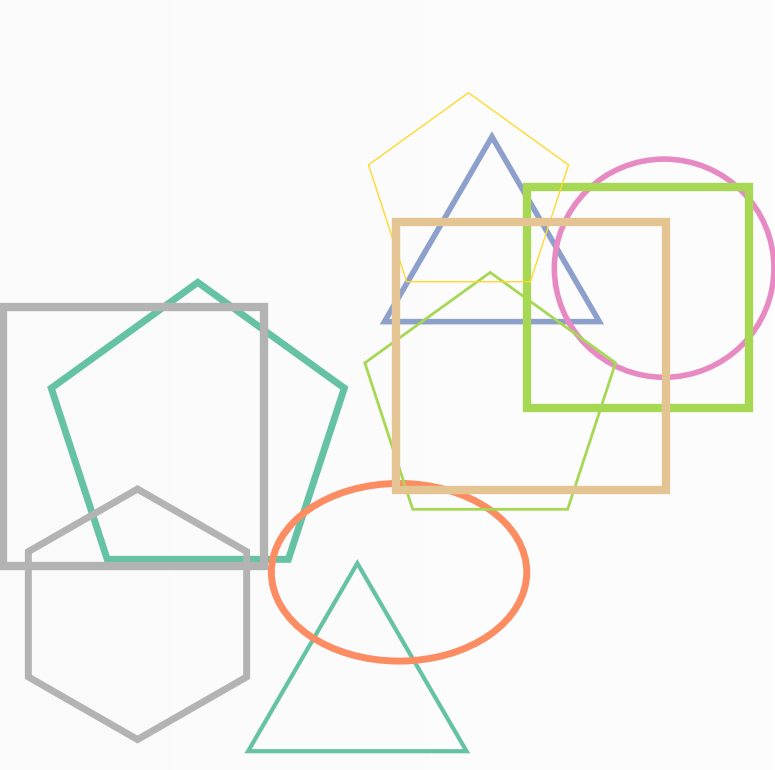[{"shape": "pentagon", "thickness": 2.5, "radius": 0.99, "center": [0.255, 0.434]}, {"shape": "triangle", "thickness": 1.5, "radius": 0.81, "center": [0.461, 0.106]}, {"shape": "oval", "thickness": 2.5, "radius": 0.82, "center": [0.515, 0.257]}, {"shape": "triangle", "thickness": 2, "radius": 0.8, "center": [0.635, 0.662]}, {"shape": "circle", "thickness": 2, "radius": 0.71, "center": [0.857, 0.652]}, {"shape": "pentagon", "thickness": 1, "radius": 0.85, "center": [0.633, 0.476]}, {"shape": "square", "thickness": 3, "radius": 0.72, "center": [0.823, 0.614]}, {"shape": "pentagon", "thickness": 0.5, "radius": 0.68, "center": [0.605, 0.744]}, {"shape": "square", "thickness": 3, "radius": 0.87, "center": [0.685, 0.538]}, {"shape": "square", "thickness": 3, "radius": 0.84, "center": [0.172, 0.433]}, {"shape": "hexagon", "thickness": 2.5, "radius": 0.81, "center": [0.177, 0.202]}]